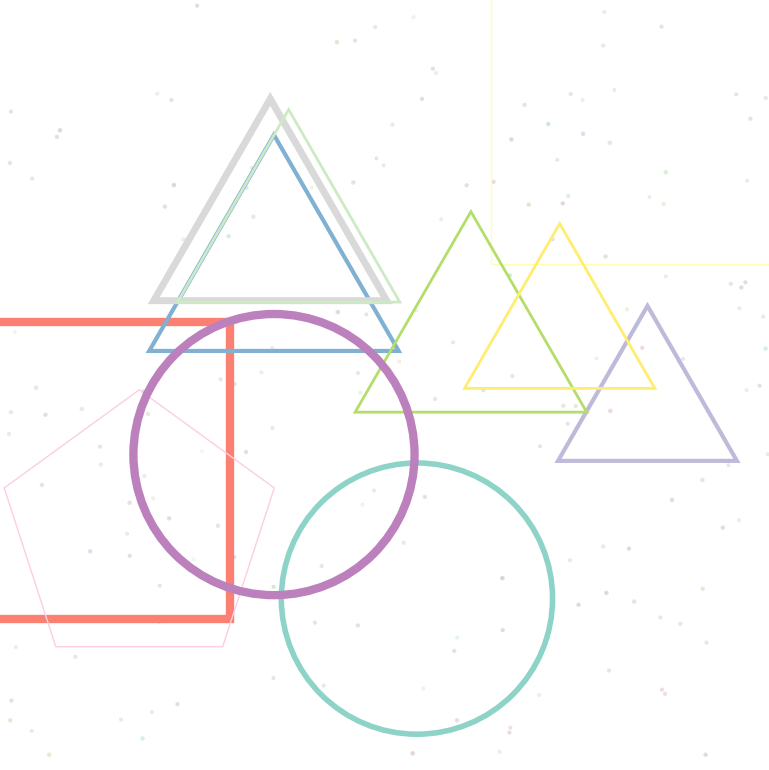[{"shape": "circle", "thickness": 2, "radius": 0.88, "center": [0.541, 0.223]}, {"shape": "square", "thickness": 0.5, "radius": 0.93, "center": [0.823, 0.843]}, {"shape": "triangle", "thickness": 1.5, "radius": 0.67, "center": [0.841, 0.469]}, {"shape": "square", "thickness": 3, "radius": 0.96, "center": [0.106, 0.389]}, {"shape": "triangle", "thickness": 1.5, "radius": 0.94, "center": [0.356, 0.638]}, {"shape": "triangle", "thickness": 1, "radius": 0.87, "center": [0.612, 0.552]}, {"shape": "pentagon", "thickness": 0.5, "radius": 0.92, "center": [0.181, 0.309]}, {"shape": "triangle", "thickness": 2.5, "radius": 0.87, "center": [0.351, 0.697]}, {"shape": "circle", "thickness": 3, "radius": 0.91, "center": [0.356, 0.41]}, {"shape": "triangle", "thickness": 1, "radius": 0.83, "center": [0.375, 0.691]}, {"shape": "triangle", "thickness": 1, "radius": 0.71, "center": [0.727, 0.567]}]